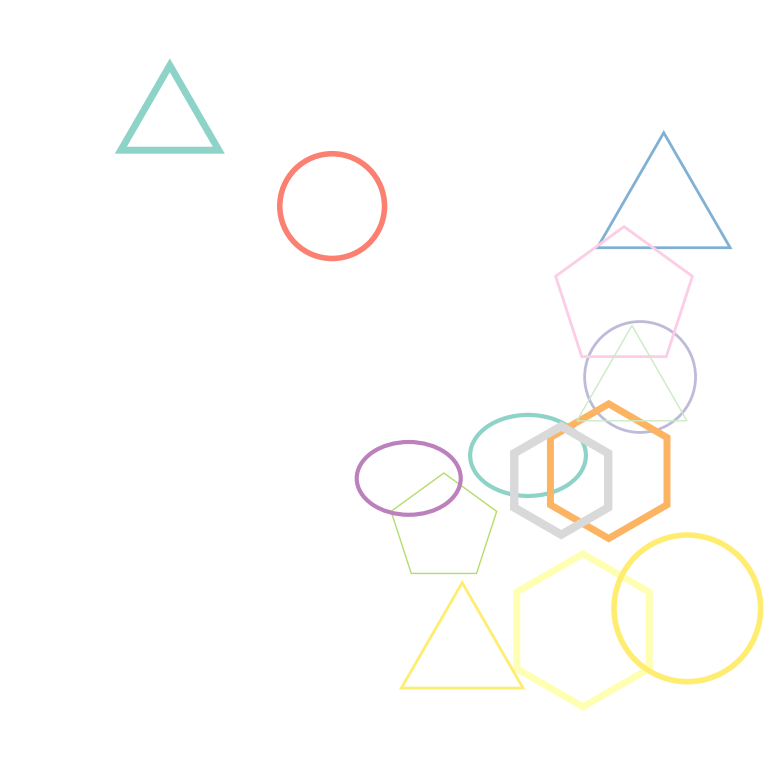[{"shape": "triangle", "thickness": 2.5, "radius": 0.37, "center": [0.221, 0.842]}, {"shape": "oval", "thickness": 1.5, "radius": 0.38, "center": [0.686, 0.409]}, {"shape": "hexagon", "thickness": 2.5, "radius": 0.5, "center": [0.757, 0.181]}, {"shape": "circle", "thickness": 1, "radius": 0.36, "center": [0.831, 0.51]}, {"shape": "circle", "thickness": 2, "radius": 0.34, "center": [0.431, 0.732]}, {"shape": "triangle", "thickness": 1, "radius": 0.5, "center": [0.862, 0.728]}, {"shape": "hexagon", "thickness": 2.5, "radius": 0.44, "center": [0.791, 0.388]}, {"shape": "pentagon", "thickness": 0.5, "radius": 0.36, "center": [0.576, 0.314]}, {"shape": "pentagon", "thickness": 1, "radius": 0.47, "center": [0.81, 0.612]}, {"shape": "hexagon", "thickness": 3, "radius": 0.35, "center": [0.729, 0.376]}, {"shape": "oval", "thickness": 1.5, "radius": 0.34, "center": [0.531, 0.379]}, {"shape": "triangle", "thickness": 0.5, "radius": 0.41, "center": [0.821, 0.495]}, {"shape": "circle", "thickness": 2, "radius": 0.48, "center": [0.893, 0.21]}, {"shape": "triangle", "thickness": 1, "radius": 0.46, "center": [0.6, 0.152]}]